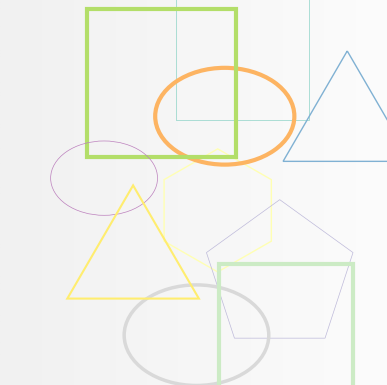[{"shape": "square", "thickness": 0.5, "radius": 0.86, "center": [0.627, 0.859]}, {"shape": "hexagon", "thickness": 1, "radius": 0.8, "center": [0.562, 0.453]}, {"shape": "pentagon", "thickness": 0.5, "radius": 0.99, "center": [0.722, 0.283]}, {"shape": "triangle", "thickness": 1, "radius": 0.96, "center": [0.896, 0.676]}, {"shape": "oval", "thickness": 3, "radius": 0.9, "center": [0.58, 0.698]}, {"shape": "square", "thickness": 3, "radius": 0.96, "center": [0.418, 0.785]}, {"shape": "oval", "thickness": 2.5, "radius": 0.93, "center": [0.507, 0.129]}, {"shape": "oval", "thickness": 0.5, "radius": 0.69, "center": [0.269, 0.537]}, {"shape": "square", "thickness": 3, "radius": 0.86, "center": [0.739, 0.141]}, {"shape": "triangle", "thickness": 1.5, "radius": 0.98, "center": [0.343, 0.322]}]